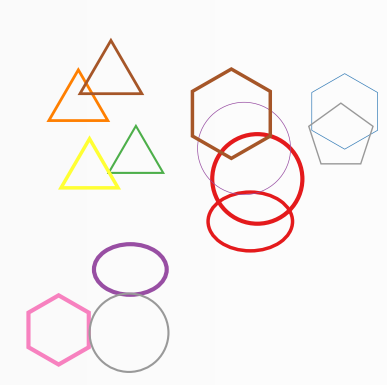[{"shape": "circle", "thickness": 3, "radius": 0.58, "center": [0.664, 0.535]}, {"shape": "oval", "thickness": 2.5, "radius": 0.54, "center": [0.646, 0.425]}, {"shape": "hexagon", "thickness": 0.5, "radius": 0.49, "center": [0.89, 0.711]}, {"shape": "triangle", "thickness": 1.5, "radius": 0.41, "center": [0.351, 0.592]}, {"shape": "circle", "thickness": 0.5, "radius": 0.6, "center": [0.63, 0.614]}, {"shape": "oval", "thickness": 3, "radius": 0.47, "center": [0.336, 0.3]}, {"shape": "triangle", "thickness": 2, "radius": 0.44, "center": [0.202, 0.731]}, {"shape": "triangle", "thickness": 2.5, "radius": 0.42, "center": [0.231, 0.555]}, {"shape": "triangle", "thickness": 2, "radius": 0.46, "center": [0.286, 0.803]}, {"shape": "hexagon", "thickness": 2.5, "radius": 0.58, "center": [0.597, 0.705]}, {"shape": "hexagon", "thickness": 3, "radius": 0.45, "center": [0.151, 0.143]}, {"shape": "circle", "thickness": 1.5, "radius": 0.51, "center": [0.333, 0.136]}, {"shape": "pentagon", "thickness": 1, "radius": 0.44, "center": [0.88, 0.645]}]